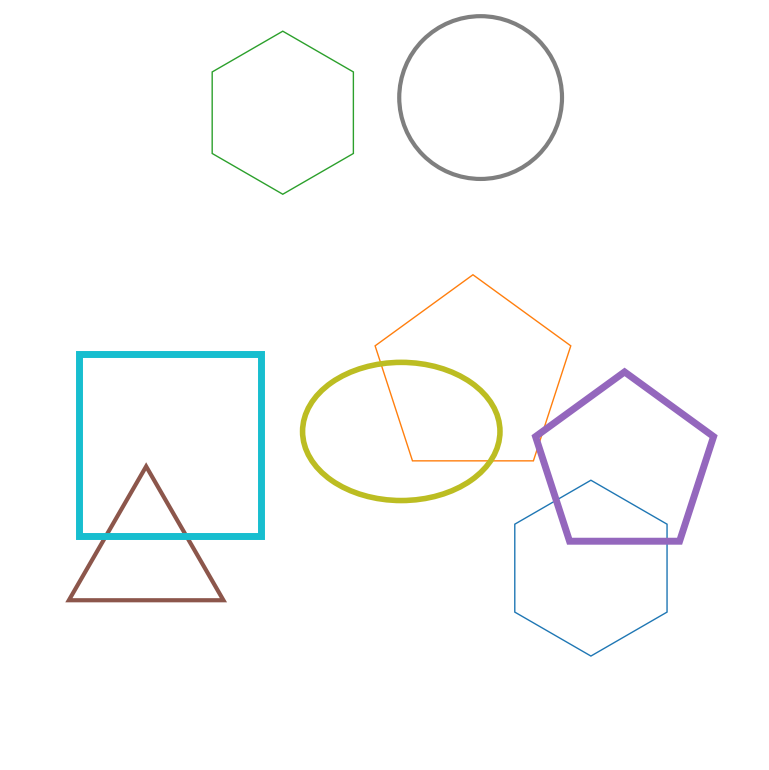[{"shape": "hexagon", "thickness": 0.5, "radius": 0.57, "center": [0.767, 0.262]}, {"shape": "pentagon", "thickness": 0.5, "radius": 0.67, "center": [0.614, 0.51]}, {"shape": "hexagon", "thickness": 0.5, "radius": 0.53, "center": [0.367, 0.854]}, {"shape": "pentagon", "thickness": 2.5, "radius": 0.61, "center": [0.811, 0.395]}, {"shape": "triangle", "thickness": 1.5, "radius": 0.58, "center": [0.19, 0.278]}, {"shape": "circle", "thickness": 1.5, "radius": 0.53, "center": [0.624, 0.873]}, {"shape": "oval", "thickness": 2, "radius": 0.64, "center": [0.521, 0.44]}, {"shape": "square", "thickness": 2.5, "radius": 0.59, "center": [0.221, 0.422]}]